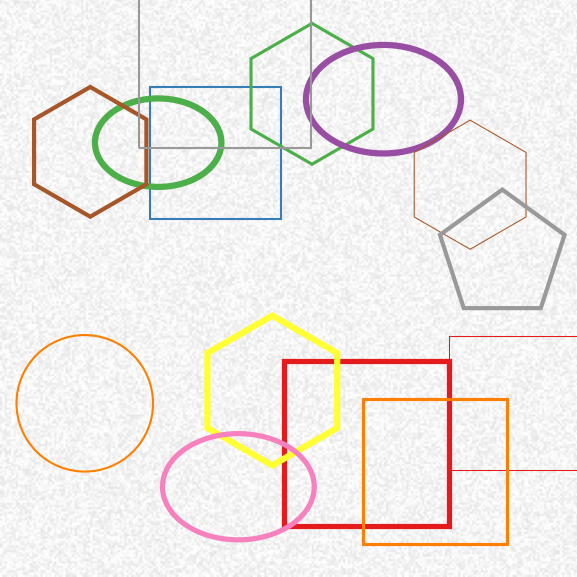[{"shape": "square", "thickness": 0.5, "radius": 0.58, "center": [0.893, 0.301]}, {"shape": "square", "thickness": 2.5, "radius": 0.72, "center": [0.635, 0.231]}, {"shape": "square", "thickness": 1, "radius": 0.57, "center": [0.374, 0.734]}, {"shape": "hexagon", "thickness": 1.5, "radius": 0.61, "center": [0.54, 0.837]}, {"shape": "oval", "thickness": 3, "radius": 0.55, "center": [0.274, 0.752]}, {"shape": "oval", "thickness": 3, "radius": 0.67, "center": [0.664, 0.827]}, {"shape": "circle", "thickness": 1, "radius": 0.59, "center": [0.147, 0.301]}, {"shape": "square", "thickness": 1.5, "radius": 0.63, "center": [0.753, 0.183]}, {"shape": "hexagon", "thickness": 3, "radius": 0.65, "center": [0.472, 0.323]}, {"shape": "hexagon", "thickness": 2, "radius": 0.56, "center": [0.156, 0.736]}, {"shape": "hexagon", "thickness": 0.5, "radius": 0.56, "center": [0.814, 0.679]}, {"shape": "oval", "thickness": 2.5, "radius": 0.66, "center": [0.413, 0.156]}, {"shape": "square", "thickness": 1, "radius": 0.74, "center": [0.39, 0.892]}, {"shape": "pentagon", "thickness": 2, "radius": 0.57, "center": [0.87, 0.557]}]